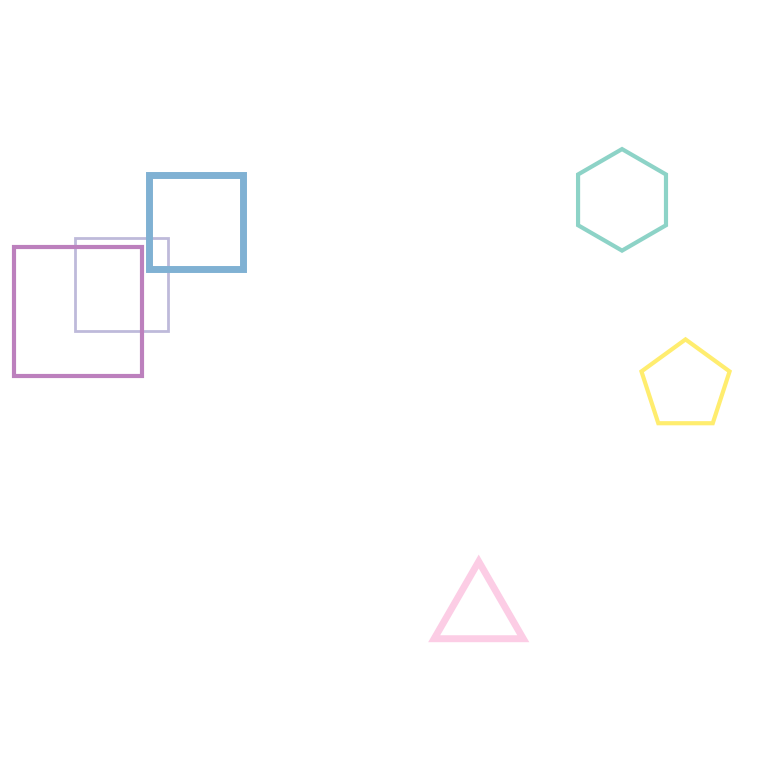[{"shape": "hexagon", "thickness": 1.5, "radius": 0.33, "center": [0.808, 0.74]}, {"shape": "square", "thickness": 1, "radius": 0.3, "center": [0.158, 0.63]}, {"shape": "square", "thickness": 2.5, "radius": 0.31, "center": [0.254, 0.711]}, {"shape": "triangle", "thickness": 2.5, "radius": 0.33, "center": [0.622, 0.204]}, {"shape": "square", "thickness": 1.5, "radius": 0.42, "center": [0.101, 0.595]}, {"shape": "pentagon", "thickness": 1.5, "radius": 0.3, "center": [0.89, 0.499]}]